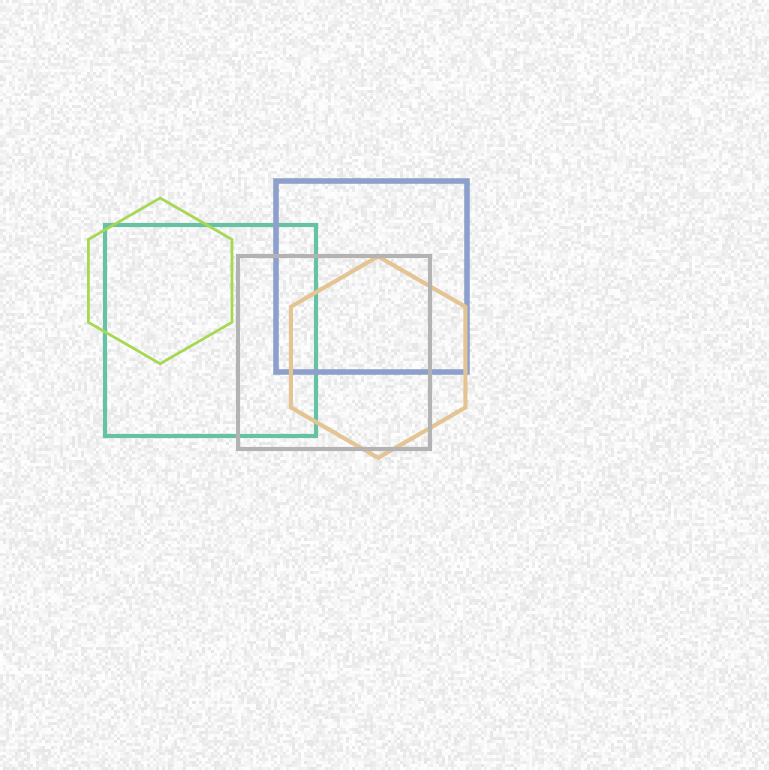[{"shape": "square", "thickness": 1.5, "radius": 0.68, "center": [0.273, 0.571]}, {"shape": "square", "thickness": 2, "radius": 0.62, "center": [0.483, 0.641]}, {"shape": "hexagon", "thickness": 1, "radius": 0.54, "center": [0.208, 0.635]}, {"shape": "hexagon", "thickness": 1.5, "radius": 0.65, "center": [0.491, 0.536]}, {"shape": "square", "thickness": 1.5, "radius": 0.63, "center": [0.434, 0.542]}]